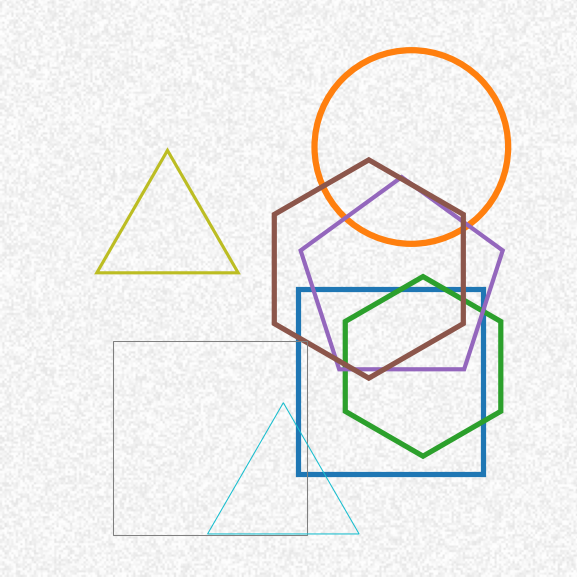[{"shape": "square", "thickness": 2.5, "radius": 0.8, "center": [0.677, 0.339]}, {"shape": "circle", "thickness": 3, "radius": 0.84, "center": [0.712, 0.745]}, {"shape": "hexagon", "thickness": 2.5, "radius": 0.78, "center": [0.733, 0.365]}, {"shape": "pentagon", "thickness": 2, "radius": 0.92, "center": [0.696, 0.509]}, {"shape": "hexagon", "thickness": 2.5, "radius": 0.94, "center": [0.639, 0.533]}, {"shape": "square", "thickness": 0.5, "radius": 0.84, "center": [0.364, 0.241]}, {"shape": "triangle", "thickness": 1.5, "radius": 0.71, "center": [0.29, 0.597]}, {"shape": "triangle", "thickness": 0.5, "radius": 0.76, "center": [0.491, 0.15]}]